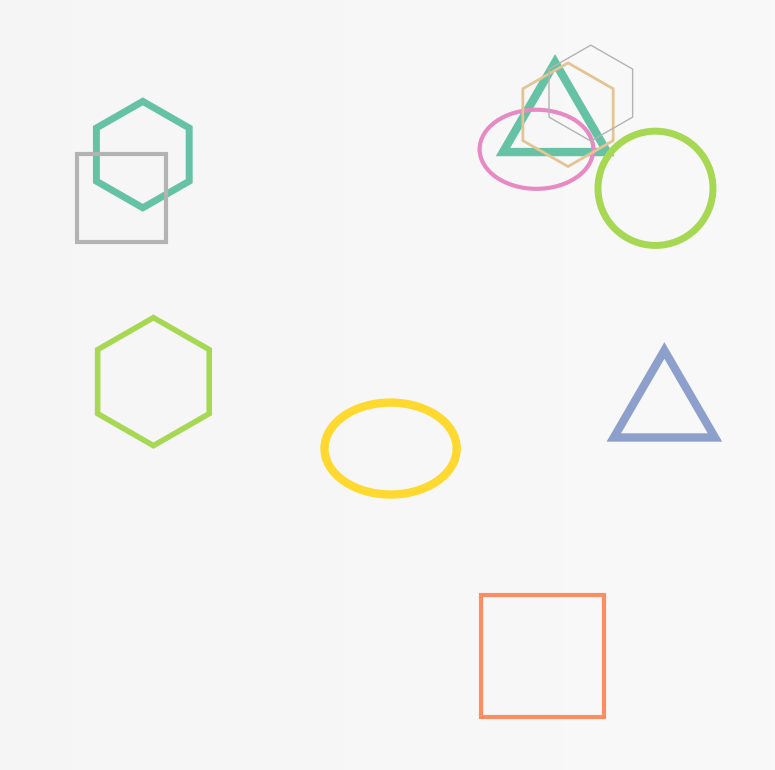[{"shape": "hexagon", "thickness": 2.5, "radius": 0.35, "center": [0.184, 0.799]}, {"shape": "triangle", "thickness": 3, "radius": 0.39, "center": [0.716, 0.841]}, {"shape": "square", "thickness": 1.5, "radius": 0.4, "center": [0.7, 0.148]}, {"shape": "triangle", "thickness": 3, "radius": 0.38, "center": [0.857, 0.469]}, {"shape": "oval", "thickness": 1.5, "radius": 0.37, "center": [0.692, 0.806]}, {"shape": "circle", "thickness": 2.5, "radius": 0.37, "center": [0.846, 0.755]}, {"shape": "hexagon", "thickness": 2, "radius": 0.42, "center": [0.198, 0.504]}, {"shape": "oval", "thickness": 3, "radius": 0.43, "center": [0.504, 0.417]}, {"shape": "hexagon", "thickness": 1, "radius": 0.34, "center": [0.733, 0.851]}, {"shape": "square", "thickness": 1.5, "radius": 0.29, "center": [0.157, 0.743]}, {"shape": "hexagon", "thickness": 0.5, "radius": 0.31, "center": [0.762, 0.879]}]